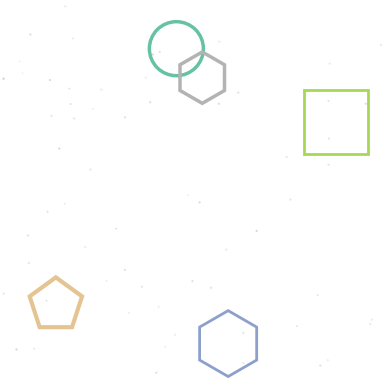[{"shape": "circle", "thickness": 2.5, "radius": 0.35, "center": [0.458, 0.874]}, {"shape": "hexagon", "thickness": 2, "radius": 0.43, "center": [0.593, 0.108]}, {"shape": "square", "thickness": 2, "radius": 0.42, "center": [0.872, 0.683]}, {"shape": "pentagon", "thickness": 3, "radius": 0.36, "center": [0.145, 0.208]}, {"shape": "hexagon", "thickness": 2.5, "radius": 0.33, "center": [0.525, 0.798]}]